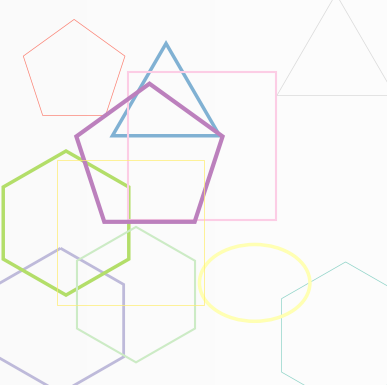[{"shape": "hexagon", "thickness": 0.5, "radius": 0.95, "center": [0.892, 0.129]}, {"shape": "oval", "thickness": 2.5, "radius": 0.71, "center": [0.657, 0.265]}, {"shape": "hexagon", "thickness": 2, "radius": 0.94, "center": [0.156, 0.167]}, {"shape": "pentagon", "thickness": 0.5, "radius": 0.69, "center": [0.191, 0.812]}, {"shape": "triangle", "thickness": 2.5, "radius": 0.8, "center": [0.428, 0.727]}, {"shape": "hexagon", "thickness": 2.5, "radius": 0.94, "center": [0.17, 0.421]}, {"shape": "square", "thickness": 1.5, "radius": 0.96, "center": [0.522, 0.62]}, {"shape": "triangle", "thickness": 0.5, "radius": 0.88, "center": [0.867, 0.84]}, {"shape": "pentagon", "thickness": 3, "radius": 0.99, "center": [0.386, 0.584]}, {"shape": "hexagon", "thickness": 1.5, "radius": 0.88, "center": [0.351, 0.235]}, {"shape": "square", "thickness": 0.5, "radius": 0.95, "center": [0.336, 0.396]}]